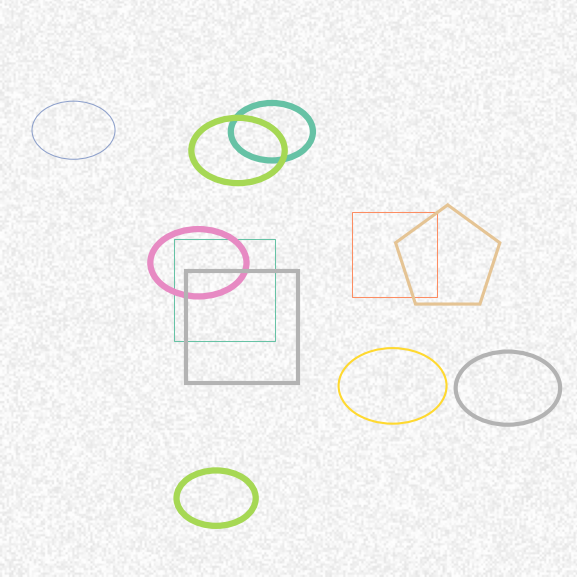[{"shape": "square", "thickness": 0.5, "radius": 0.44, "center": [0.389, 0.496]}, {"shape": "oval", "thickness": 3, "radius": 0.36, "center": [0.471, 0.771]}, {"shape": "square", "thickness": 0.5, "radius": 0.37, "center": [0.684, 0.559]}, {"shape": "oval", "thickness": 0.5, "radius": 0.36, "center": [0.127, 0.774]}, {"shape": "oval", "thickness": 3, "radius": 0.42, "center": [0.344, 0.544]}, {"shape": "oval", "thickness": 3, "radius": 0.34, "center": [0.374, 0.137]}, {"shape": "oval", "thickness": 3, "radius": 0.4, "center": [0.412, 0.739]}, {"shape": "oval", "thickness": 1, "radius": 0.47, "center": [0.68, 0.331]}, {"shape": "pentagon", "thickness": 1.5, "radius": 0.47, "center": [0.775, 0.549]}, {"shape": "oval", "thickness": 2, "radius": 0.45, "center": [0.879, 0.327]}, {"shape": "square", "thickness": 2, "radius": 0.49, "center": [0.419, 0.433]}]